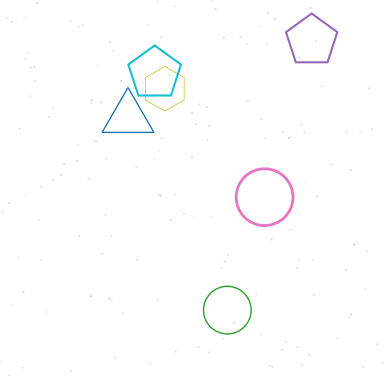[{"shape": "triangle", "thickness": 1, "radius": 0.39, "center": [0.333, 0.695]}, {"shape": "circle", "thickness": 1, "radius": 0.31, "center": [0.59, 0.195]}, {"shape": "pentagon", "thickness": 1.5, "radius": 0.35, "center": [0.81, 0.895]}, {"shape": "circle", "thickness": 2, "radius": 0.37, "center": [0.687, 0.488]}, {"shape": "hexagon", "thickness": 0.5, "radius": 0.29, "center": [0.428, 0.769]}, {"shape": "pentagon", "thickness": 1.5, "radius": 0.36, "center": [0.402, 0.81]}]